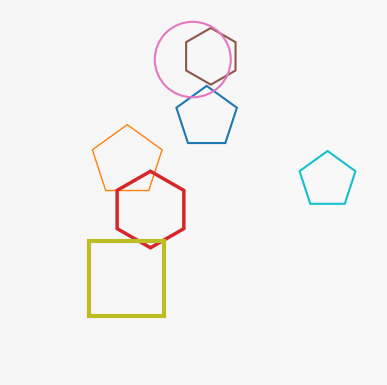[{"shape": "pentagon", "thickness": 1.5, "radius": 0.41, "center": [0.533, 0.695]}, {"shape": "pentagon", "thickness": 1, "radius": 0.47, "center": [0.328, 0.582]}, {"shape": "hexagon", "thickness": 2.5, "radius": 0.5, "center": [0.388, 0.456]}, {"shape": "hexagon", "thickness": 1.5, "radius": 0.37, "center": [0.544, 0.854]}, {"shape": "circle", "thickness": 1.5, "radius": 0.49, "center": [0.497, 0.845]}, {"shape": "square", "thickness": 3, "radius": 0.48, "center": [0.325, 0.276]}, {"shape": "pentagon", "thickness": 1.5, "radius": 0.38, "center": [0.845, 0.532]}]